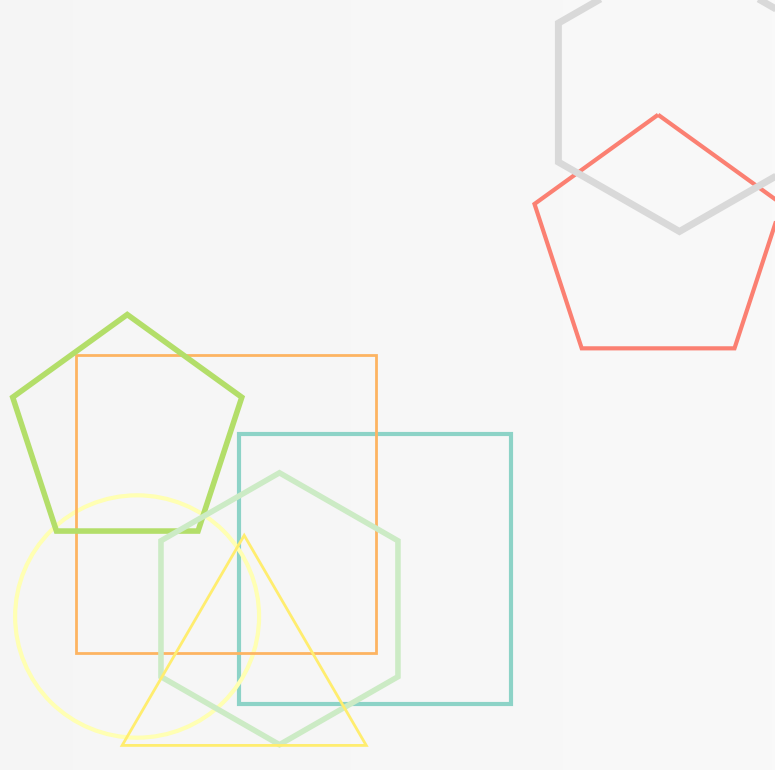[{"shape": "square", "thickness": 1.5, "radius": 0.88, "center": [0.484, 0.261]}, {"shape": "circle", "thickness": 1.5, "radius": 0.79, "center": [0.177, 0.199]}, {"shape": "pentagon", "thickness": 1.5, "radius": 0.84, "center": [0.849, 0.683]}, {"shape": "square", "thickness": 1, "radius": 0.97, "center": [0.291, 0.345]}, {"shape": "pentagon", "thickness": 2, "radius": 0.78, "center": [0.164, 0.436]}, {"shape": "hexagon", "thickness": 2.5, "radius": 0.9, "center": [0.877, 0.88]}, {"shape": "hexagon", "thickness": 2, "radius": 0.88, "center": [0.361, 0.209]}, {"shape": "triangle", "thickness": 1, "radius": 0.91, "center": [0.315, 0.123]}]